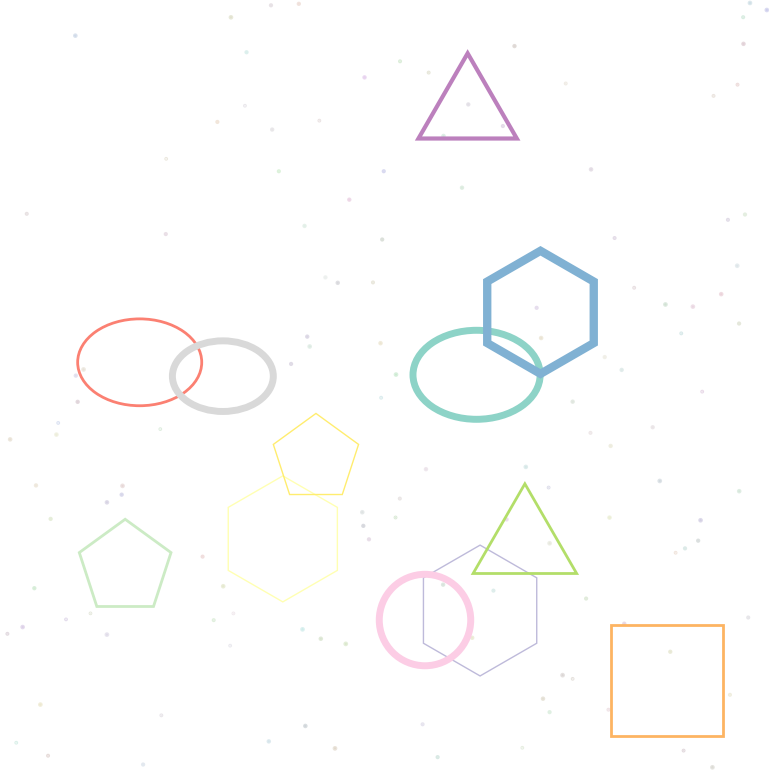[{"shape": "oval", "thickness": 2.5, "radius": 0.41, "center": [0.619, 0.513]}, {"shape": "hexagon", "thickness": 0.5, "radius": 0.41, "center": [0.367, 0.3]}, {"shape": "hexagon", "thickness": 0.5, "radius": 0.42, "center": [0.623, 0.207]}, {"shape": "oval", "thickness": 1, "radius": 0.4, "center": [0.181, 0.529]}, {"shape": "hexagon", "thickness": 3, "radius": 0.4, "center": [0.702, 0.594]}, {"shape": "square", "thickness": 1, "radius": 0.36, "center": [0.866, 0.116]}, {"shape": "triangle", "thickness": 1, "radius": 0.39, "center": [0.682, 0.294]}, {"shape": "circle", "thickness": 2.5, "radius": 0.3, "center": [0.552, 0.195]}, {"shape": "oval", "thickness": 2.5, "radius": 0.33, "center": [0.289, 0.511]}, {"shape": "triangle", "thickness": 1.5, "radius": 0.37, "center": [0.607, 0.857]}, {"shape": "pentagon", "thickness": 1, "radius": 0.31, "center": [0.163, 0.263]}, {"shape": "pentagon", "thickness": 0.5, "radius": 0.29, "center": [0.41, 0.405]}]